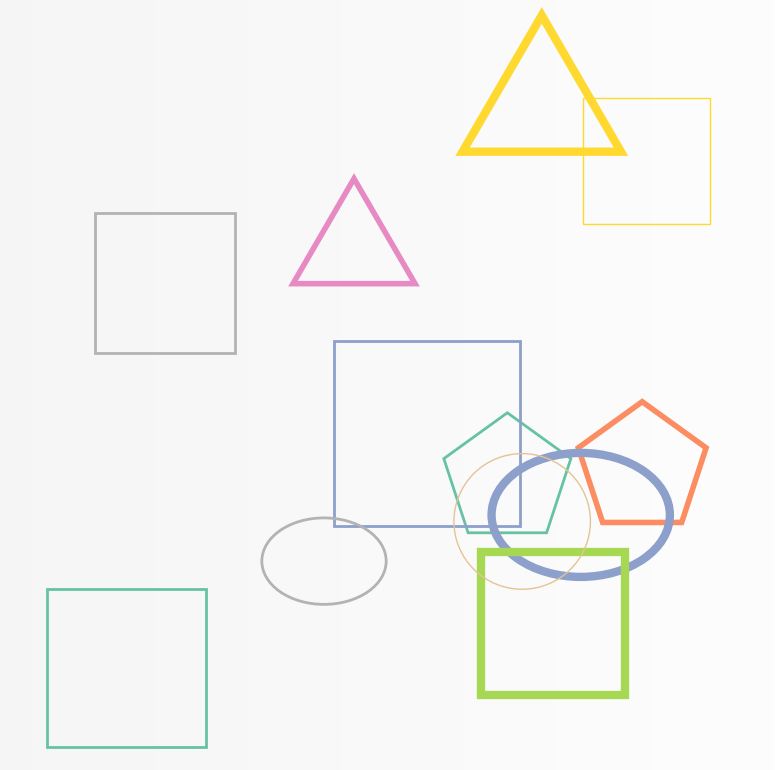[{"shape": "pentagon", "thickness": 1, "radius": 0.43, "center": [0.655, 0.378]}, {"shape": "square", "thickness": 1, "radius": 0.51, "center": [0.163, 0.132]}, {"shape": "pentagon", "thickness": 2, "radius": 0.43, "center": [0.829, 0.392]}, {"shape": "square", "thickness": 1, "radius": 0.6, "center": [0.551, 0.437]}, {"shape": "oval", "thickness": 3, "radius": 0.58, "center": [0.749, 0.331]}, {"shape": "triangle", "thickness": 2, "radius": 0.45, "center": [0.457, 0.677]}, {"shape": "square", "thickness": 3, "radius": 0.46, "center": [0.713, 0.19]}, {"shape": "square", "thickness": 0.5, "radius": 0.41, "center": [0.835, 0.791]}, {"shape": "triangle", "thickness": 3, "radius": 0.59, "center": [0.699, 0.862]}, {"shape": "circle", "thickness": 0.5, "radius": 0.44, "center": [0.674, 0.323]}, {"shape": "oval", "thickness": 1, "radius": 0.4, "center": [0.418, 0.271]}, {"shape": "square", "thickness": 1, "radius": 0.45, "center": [0.213, 0.632]}]